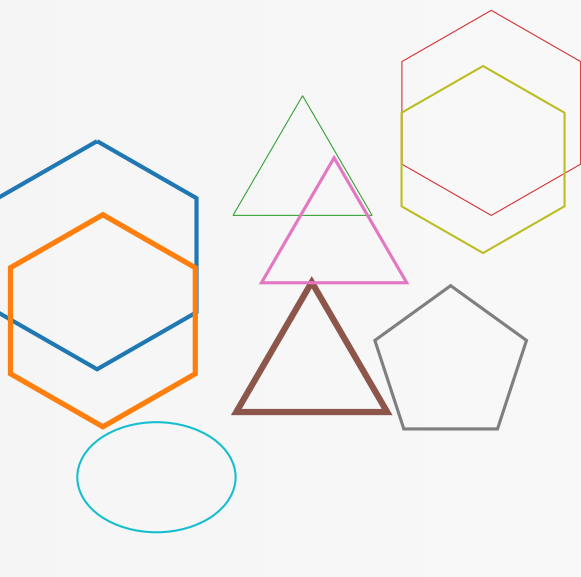[{"shape": "hexagon", "thickness": 2, "radius": 0.99, "center": [0.167, 0.557]}, {"shape": "hexagon", "thickness": 2.5, "radius": 0.92, "center": [0.177, 0.444]}, {"shape": "triangle", "thickness": 0.5, "radius": 0.69, "center": [0.521, 0.695]}, {"shape": "hexagon", "thickness": 0.5, "radius": 0.89, "center": [0.845, 0.804]}, {"shape": "triangle", "thickness": 3, "radius": 0.75, "center": [0.536, 0.361]}, {"shape": "triangle", "thickness": 1.5, "radius": 0.72, "center": [0.575, 0.582]}, {"shape": "pentagon", "thickness": 1.5, "radius": 0.69, "center": [0.775, 0.367]}, {"shape": "hexagon", "thickness": 1, "radius": 0.81, "center": [0.831, 0.723]}, {"shape": "oval", "thickness": 1, "radius": 0.68, "center": [0.269, 0.173]}]